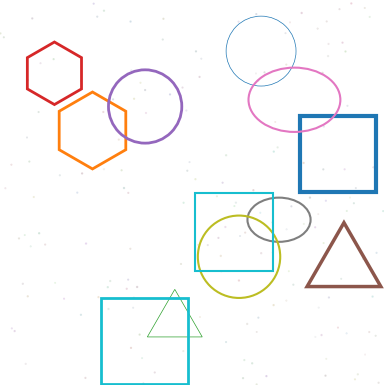[{"shape": "circle", "thickness": 0.5, "radius": 0.45, "center": [0.678, 0.867]}, {"shape": "square", "thickness": 3, "radius": 0.49, "center": [0.877, 0.599]}, {"shape": "hexagon", "thickness": 2, "radius": 0.5, "center": [0.24, 0.661]}, {"shape": "triangle", "thickness": 0.5, "radius": 0.41, "center": [0.454, 0.166]}, {"shape": "hexagon", "thickness": 2, "radius": 0.41, "center": [0.141, 0.81]}, {"shape": "circle", "thickness": 2, "radius": 0.48, "center": [0.377, 0.723]}, {"shape": "triangle", "thickness": 2.5, "radius": 0.55, "center": [0.893, 0.311]}, {"shape": "oval", "thickness": 1.5, "radius": 0.6, "center": [0.765, 0.741]}, {"shape": "oval", "thickness": 1.5, "radius": 0.41, "center": [0.725, 0.429]}, {"shape": "circle", "thickness": 1.5, "radius": 0.54, "center": [0.621, 0.333]}, {"shape": "square", "thickness": 2, "radius": 0.56, "center": [0.376, 0.114]}, {"shape": "square", "thickness": 1.5, "radius": 0.51, "center": [0.608, 0.397]}]